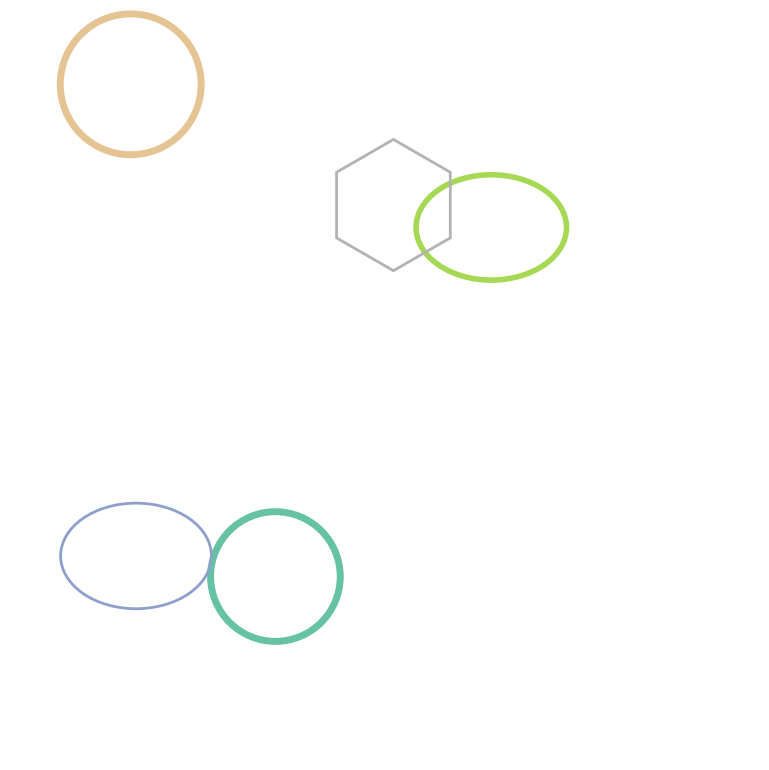[{"shape": "circle", "thickness": 2.5, "radius": 0.42, "center": [0.358, 0.251]}, {"shape": "oval", "thickness": 1, "radius": 0.49, "center": [0.177, 0.278]}, {"shape": "oval", "thickness": 2, "radius": 0.49, "center": [0.638, 0.705]}, {"shape": "circle", "thickness": 2.5, "radius": 0.46, "center": [0.17, 0.891]}, {"shape": "hexagon", "thickness": 1, "radius": 0.43, "center": [0.511, 0.734]}]